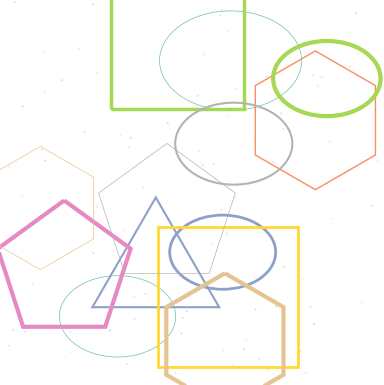[{"shape": "oval", "thickness": 0.5, "radius": 0.75, "center": [0.305, 0.178]}, {"shape": "oval", "thickness": 0.5, "radius": 0.92, "center": [0.599, 0.843]}, {"shape": "hexagon", "thickness": 1, "radius": 0.9, "center": [0.819, 0.687]}, {"shape": "triangle", "thickness": 1.5, "radius": 0.95, "center": [0.405, 0.297]}, {"shape": "oval", "thickness": 2, "radius": 0.69, "center": [0.578, 0.345]}, {"shape": "pentagon", "thickness": 3, "radius": 0.91, "center": [0.167, 0.298]}, {"shape": "oval", "thickness": 3, "radius": 0.7, "center": [0.849, 0.796]}, {"shape": "square", "thickness": 2.5, "radius": 0.87, "center": [0.461, 0.89]}, {"shape": "square", "thickness": 2, "radius": 0.91, "center": [0.593, 0.229]}, {"shape": "hexagon", "thickness": 3, "radius": 0.88, "center": [0.584, 0.114]}, {"shape": "hexagon", "thickness": 0.5, "radius": 0.8, "center": [0.105, 0.46]}, {"shape": "oval", "thickness": 1.5, "radius": 0.76, "center": [0.607, 0.627]}, {"shape": "pentagon", "thickness": 0.5, "radius": 0.93, "center": [0.434, 0.441]}]